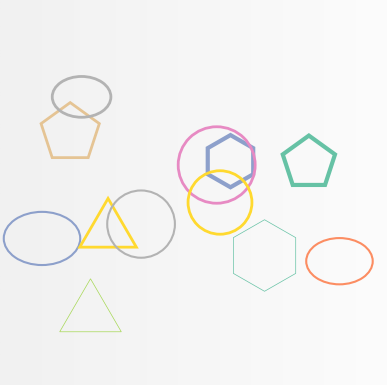[{"shape": "pentagon", "thickness": 3, "radius": 0.35, "center": [0.797, 0.577]}, {"shape": "hexagon", "thickness": 0.5, "radius": 0.46, "center": [0.683, 0.336]}, {"shape": "oval", "thickness": 1.5, "radius": 0.43, "center": [0.876, 0.322]}, {"shape": "oval", "thickness": 1.5, "radius": 0.49, "center": [0.108, 0.381]}, {"shape": "hexagon", "thickness": 3, "radius": 0.34, "center": [0.595, 0.581]}, {"shape": "circle", "thickness": 2, "radius": 0.5, "center": [0.559, 0.571]}, {"shape": "triangle", "thickness": 0.5, "radius": 0.46, "center": [0.234, 0.184]}, {"shape": "triangle", "thickness": 2, "radius": 0.42, "center": [0.279, 0.4]}, {"shape": "circle", "thickness": 2, "radius": 0.41, "center": [0.568, 0.474]}, {"shape": "pentagon", "thickness": 2, "radius": 0.4, "center": [0.181, 0.655]}, {"shape": "circle", "thickness": 1.5, "radius": 0.44, "center": [0.364, 0.418]}, {"shape": "oval", "thickness": 2, "radius": 0.38, "center": [0.21, 0.748]}]